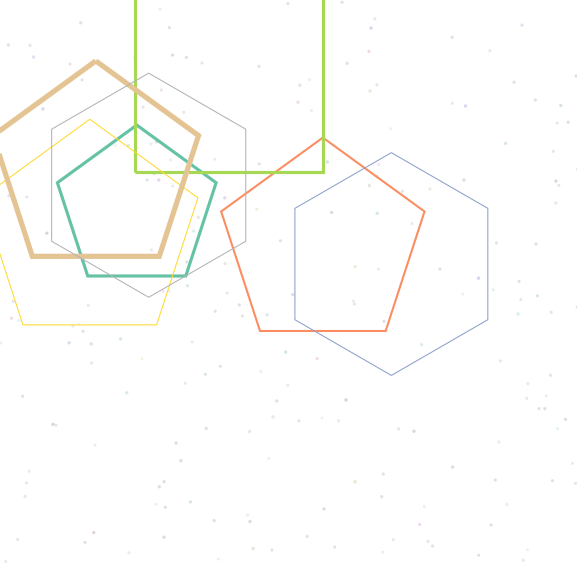[{"shape": "pentagon", "thickness": 1.5, "radius": 0.72, "center": [0.237, 0.638]}, {"shape": "pentagon", "thickness": 1, "radius": 0.93, "center": [0.559, 0.576]}, {"shape": "hexagon", "thickness": 0.5, "radius": 0.96, "center": [0.678, 0.542]}, {"shape": "square", "thickness": 1.5, "radius": 0.81, "center": [0.396, 0.865]}, {"shape": "pentagon", "thickness": 0.5, "radius": 0.98, "center": [0.155, 0.596]}, {"shape": "pentagon", "thickness": 2.5, "radius": 0.94, "center": [0.166, 0.707]}, {"shape": "hexagon", "thickness": 0.5, "radius": 0.97, "center": [0.257, 0.678]}]